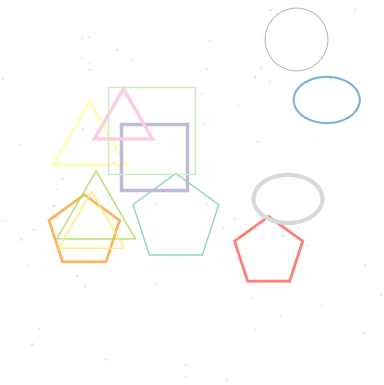[{"shape": "pentagon", "thickness": 1, "radius": 0.59, "center": [0.457, 0.432]}, {"shape": "triangle", "thickness": 2, "radius": 0.54, "center": [0.233, 0.627]}, {"shape": "square", "thickness": 2.5, "radius": 0.43, "center": [0.399, 0.592]}, {"shape": "pentagon", "thickness": 2, "radius": 0.46, "center": [0.698, 0.345]}, {"shape": "oval", "thickness": 1.5, "radius": 0.43, "center": [0.849, 0.74]}, {"shape": "pentagon", "thickness": 2, "radius": 0.48, "center": [0.219, 0.398]}, {"shape": "triangle", "thickness": 1, "radius": 0.59, "center": [0.25, 0.438]}, {"shape": "triangle", "thickness": 2.5, "radius": 0.44, "center": [0.321, 0.683]}, {"shape": "oval", "thickness": 3, "radius": 0.45, "center": [0.748, 0.483]}, {"shape": "circle", "thickness": 0.5, "radius": 0.41, "center": [0.77, 0.897]}, {"shape": "square", "thickness": 1, "radius": 0.57, "center": [0.393, 0.661]}, {"shape": "triangle", "thickness": 1, "radius": 0.49, "center": [0.238, 0.404]}]